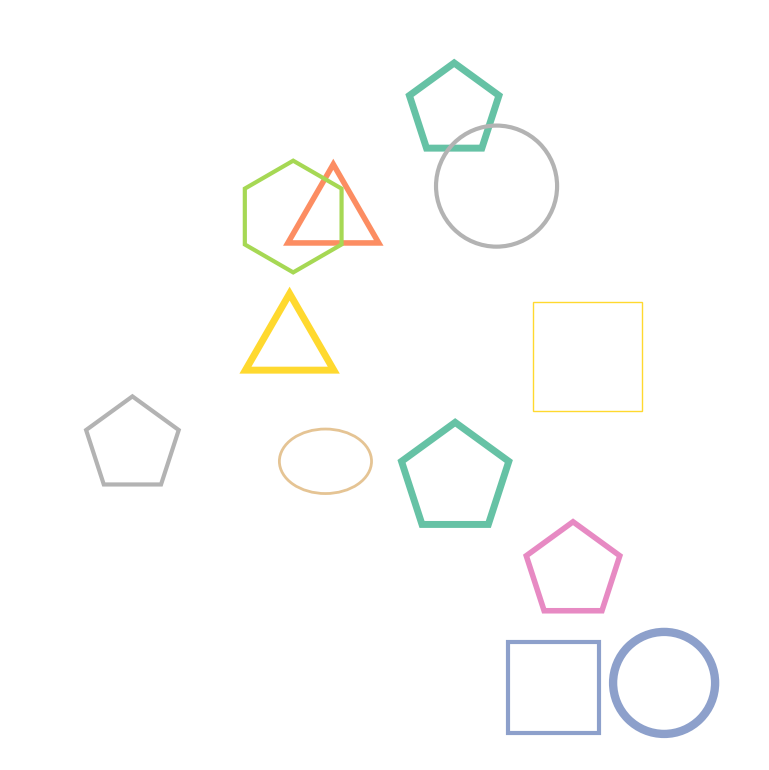[{"shape": "pentagon", "thickness": 2.5, "radius": 0.37, "center": [0.591, 0.378]}, {"shape": "pentagon", "thickness": 2.5, "radius": 0.31, "center": [0.59, 0.857]}, {"shape": "triangle", "thickness": 2, "radius": 0.34, "center": [0.433, 0.719]}, {"shape": "circle", "thickness": 3, "radius": 0.33, "center": [0.862, 0.113]}, {"shape": "square", "thickness": 1.5, "radius": 0.3, "center": [0.719, 0.108]}, {"shape": "pentagon", "thickness": 2, "radius": 0.32, "center": [0.744, 0.258]}, {"shape": "hexagon", "thickness": 1.5, "radius": 0.36, "center": [0.381, 0.719]}, {"shape": "triangle", "thickness": 2.5, "radius": 0.33, "center": [0.376, 0.552]}, {"shape": "square", "thickness": 0.5, "radius": 0.35, "center": [0.763, 0.537]}, {"shape": "oval", "thickness": 1, "radius": 0.3, "center": [0.423, 0.401]}, {"shape": "circle", "thickness": 1.5, "radius": 0.39, "center": [0.645, 0.758]}, {"shape": "pentagon", "thickness": 1.5, "radius": 0.32, "center": [0.172, 0.422]}]